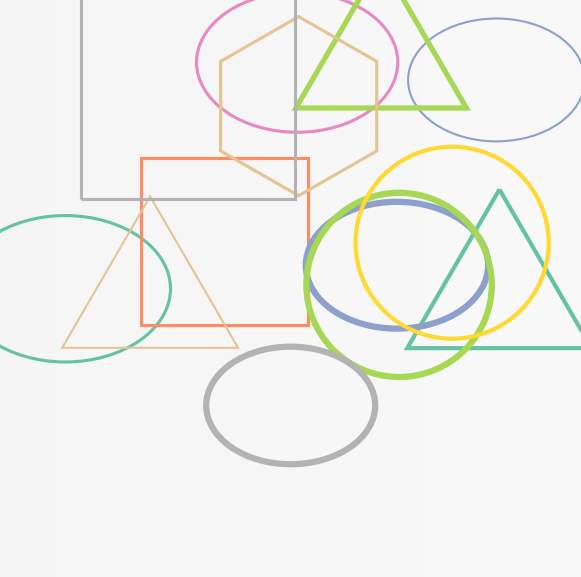[{"shape": "oval", "thickness": 1.5, "radius": 0.91, "center": [0.112, 0.499]}, {"shape": "triangle", "thickness": 2, "radius": 0.92, "center": [0.859, 0.488]}, {"shape": "square", "thickness": 1.5, "radius": 0.72, "center": [0.386, 0.581]}, {"shape": "oval", "thickness": 1, "radius": 0.76, "center": [0.854, 0.861]}, {"shape": "oval", "thickness": 3, "radius": 0.78, "center": [0.683, 0.54]}, {"shape": "oval", "thickness": 1.5, "radius": 0.87, "center": [0.511, 0.891]}, {"shape": "triangle", "thickness": 2.5, "radius": 0.85, "center": [0.656, 0.897]}, {"shape": "circle", "thickness": 3, "radius": 0.8, "center": [0.687, 0.506]}, {"shape": "circle", "thickness": 2, "radius": 0.83, "center": [0.778, 0.579]}, {"shape": "hexagon", "thickness": 1.5, "radius": 0.78, "center": [0.514, 0.815]}, {"shape": "triangle", "thickness": 1, "radius": 0.87, "center": [0.258, 0.484]}, {"shape": "oval", "thickness": 3, "radius": 0.73, "center": [0.5, 0.297]}, {"shape": "square", "thickness": 1.5, "radius": 0.92, "center": [0.323, 0.84]}]